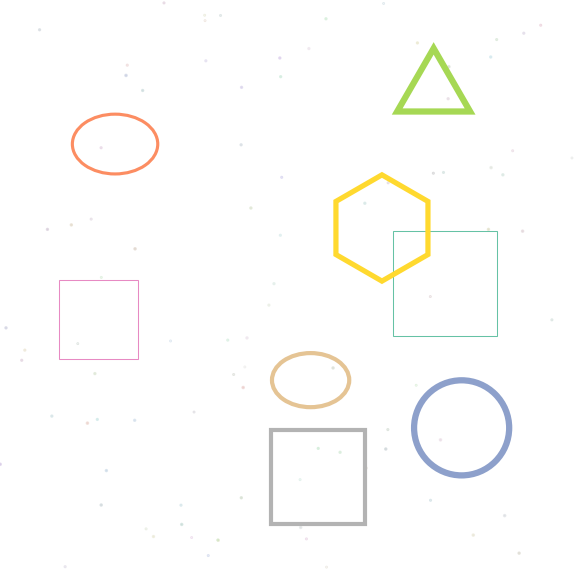[{"shape": "square", "thickness": 0.5, "radius": 0.45, "center": [0.77, 0.509]}, {"shape": "oval", "thickness": 1.5, "radius": 0.37, "center": [0.199, 0.75]}, {"shape": "circle", "thickness": 3, "radius": 0.41, "center": [0.799, 0.258]}, {"shape": "square", "thickness": 0.5, "radius": 0.34, "center": [0.17, 0.446]}, {"shape": "triangle", "thickness": 3, "radius": 0.36, "center": [0.751, 0.842]}, {"shape": "hexagon", "thickness": 2.5, "radius": 0.46, "center": [0.661, 0.604]}, {"shape": "oval", "thickness": 2, "radius": 0.33, "center": [0.538, 0.341]}, {"shape": "square", "thickness": 2, "radius": 0.41, "center": [0.551, 0.173]}]